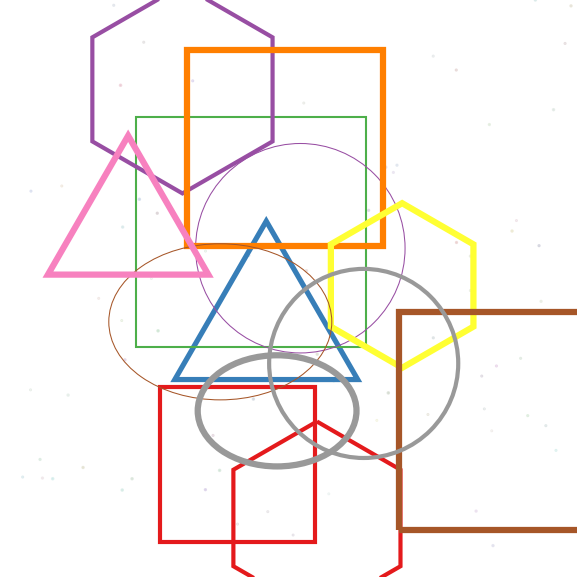[{"shape": "hexagon", "thickness": 2, "radius": 0.84, "center": [0.549, 0.102]}, {"shape": "square", "thickness": 2, "radius": 0.67, "center": [0.411, 0.194]}, {"shape": "triangle", "thickness": 2.5, "radius": 0.91, "center": [0.461, 0.433]}, {"shape": "square", "thickness": 1, "radius": 1.0, "center": [0.434, 0.597]}, {"shape": "circle", "thickness": 0.5, "radius": 0.91, "center": [0.52, 0.569]}, {"shape": "hexagon", "thickness": 2, "radius": 0.9, "center": [0.316, 0.844]}, {"shape": "square", "thickness": 3, "radius": 0.85, "center": [0.493, 0.743]}, {"shape": "hexagon", "thickness": 3, "radius": 0.71, "center": [0.696, 0.505]}, {"shape": "square", "thickness": 3, "radius": 0.94, "center": [0.88, 0.27]}, {"shape": "oval", "thickness": 0.5, "radius": 0.97, "center": [0.381, 0.442]}, {"shape": "triangle", "thickness": 3, "radius": 0.8, "center": [0.222, 0.604]}, {"shape": "oval", "thickness": 3, "radius": 0.69, "center": [0.48, 0.288]}, {"shape": "circle", "thickness": 2, "radius": 0.82, "center": [0.63, 0.37]}]